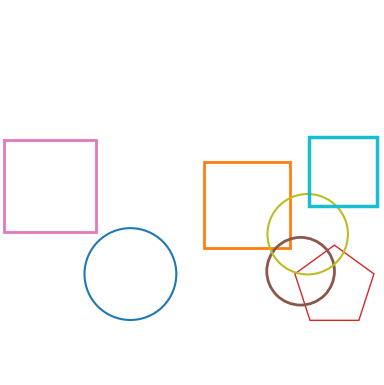[{"shape": "circle", "thickness": 1.5, "radius": 0.6, "center": [0.339, 0.288]}, {"shape": "square", "thickness": 2, "radius": 0.56, "center": [0.642, 0.467]}, {"shape": "pentagon", "thickness": 1, "radius": 0.54, "center": [0.869, 0.255]}, {"shape": "circle", "thickness": 2, "radius": 0.44, "center": [0.781, 0.295]}, {"shape": "square", "thickness": 2, "radius": 0.59, "center": [0.129, 0.517]}, {"shape": "circle", "thickness": 1.5, "radius": 0.52, "center": [0.799, 0.392]}, {"shape": "square", "thickness": 2.5, "radius": 0.45, "center": [0.891, 0.554]}]